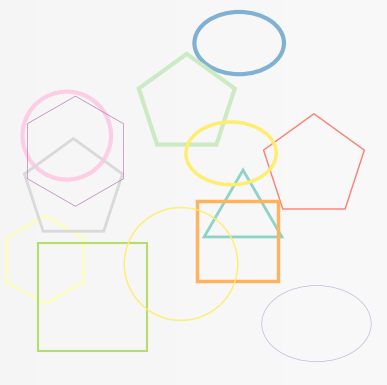[{"shape": "triangle", "thickness": 2, "radius": 0.58, "center": [0.627, 0.443]}, {"shape": "hexagon", "thickness": 1.5, "radius": 0.57, "center": [0.116, 0.325]}, {"shape": "oval", "thickness": 0.5, "radius": 0.71, "center": [0.817, 0.159]}, {"shape": "pentagon", "thickness": 1, "radius": 0.68, "center": [0.81, 0.568]}, {"shape": "oval", "thickness": 3, "radius": 0.58, "center": [0.617, 0.888]}, {"shape": "square", "thickness": 2.5, "radius": 0.52, "center": [0.613, 0.374]}, {"shape": "square", "thickness": 1.5, "radius": 0.7, "center": [0.238, 0.229]}, {"shape": "circle", "thickness": 3, "radius": 0.57, "center": [0.172, 0.648]}, {"shape": "pentagon", "thickness": 2, "radius": 0.67, "center": [0.189, 0.507]}, {"shape": "hexagon", "thickness": 0.5, "radius": 0.72, "center": [0.195, 0.607]}, {"shape": "pentagon", "thickness": 3, "radius": 0.65, "center": [0.482, 0.73]}, {"shape": "oval", "thickness": 2.5, "radius": 0.58, "center": [0.596, 0.602]}, {"shape": "circle", "thickness": 1, "radius": 0.73, "center": [0.467, 0.314]}]